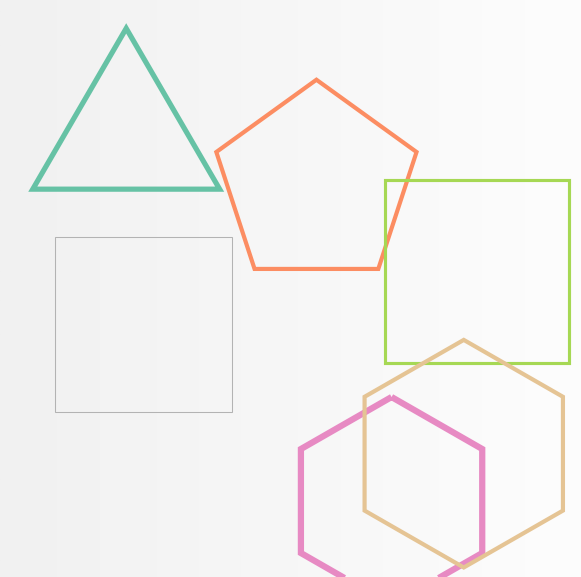[{"shape": "triangle", "thickness": 2.5, "radius": 0.93, "center": [0.217, 0.764]}, {"shape": "pentagon", "thickness": 2, "radius": 0.91, "center": [0.544, 0.68]}, {"shape": "hexagon", "thickness": 3, "radius": 0.9, "center": [0.674, 0.132]}, {"shape": "square", "thickness": 1.5, "radius": 0.79, "center": [0.82, 0.529]}, {"shape": "hexagon", "thickness": 2, "radius": 0.99, "center": [0.798, 0.214]}, {"shape": "square", "thickness": 0.5, "radius": 0.76, "center": [0.247, 0.438]}]